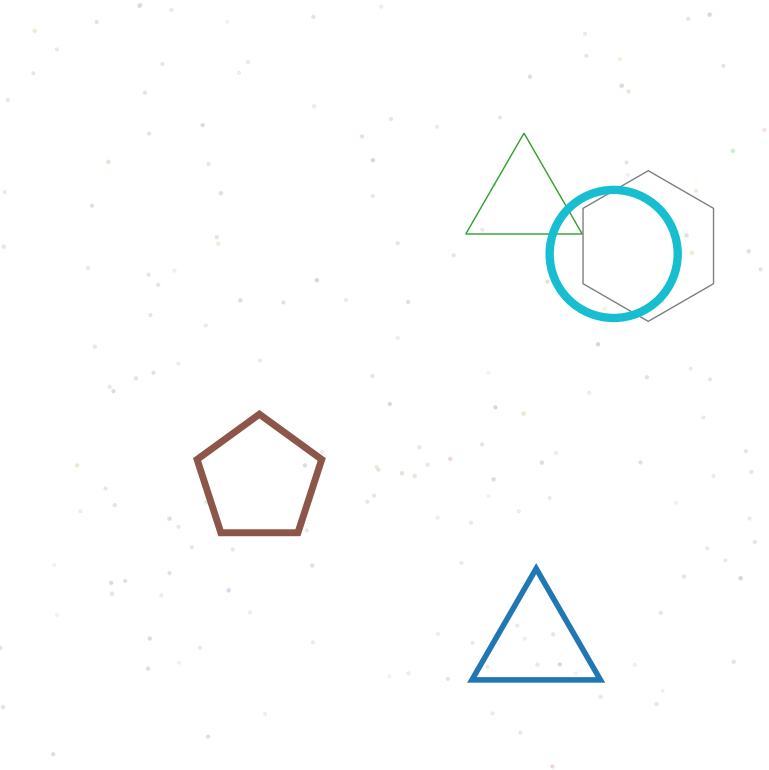[{"shape": "triangle", "thickness": 2, "radius": 0.48, "center": [0.696, 0.165]}, {"shape": "triangle", "thickness": 0.5, "radius": 0.44, "center": [0.681, 0.74]}, {"shape": "pentagon", "thickness": 2.5, "radius": 0.43, "center": [0.337, 0.377]}, {"shape": "hexagon", "thickness": 0.5, "radius": 0.49, "center": [0.842, 0.68]}, {"shape": "circle", "thickness": 3, "radius": 0.42, "center": [0.797, 0.67]}]